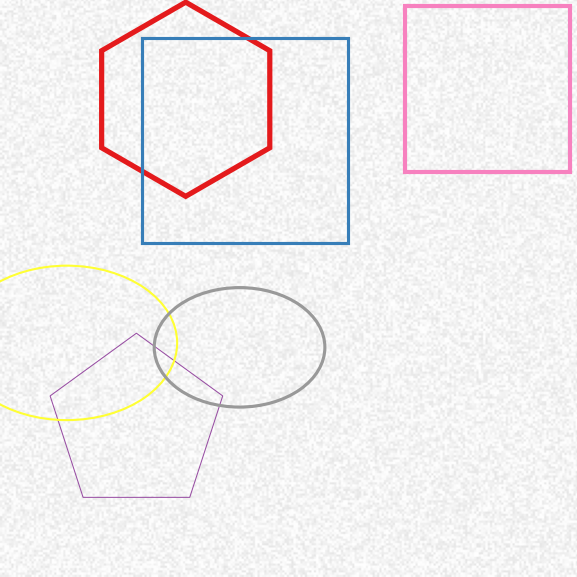[{"shape": "hexagon", "thickness": 2.5, "radius": 0.84, "center": [0.322, 0.827]}, {"shape": "square", "thickness": 1.5, "radius": 0.89, "center": [0.424, 0.756]}, {"shape": "pentagon", "thickness": 0.5, "radius": 0.79, "center": [0.236, 0.265]}, {"shape": "oval", "thickness": 1, "radius": 0.96, "center": [0.116, 0.405]}, {"shape": "square", "thickness": 2, "radius": 0.72, "center": [0.844, 0.845]}, {"shape": "oval", "thickness": 1.5, "radius": 0.74, "center": [0.415, 0.398]}]